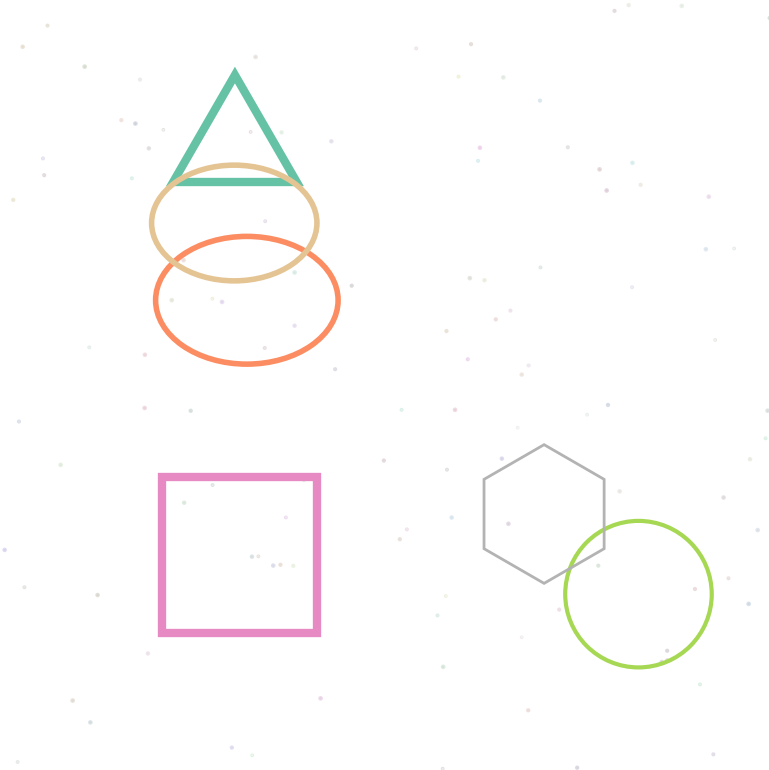[{"shape": "triangle", "thickness": 3, "radius": 0.46, "center": [0.305, 0.81]}, {"shape": "oval", "thickness": 2, "radius": 0.59, "center": [0.321, 0.61]}, {"shape": "square", "thickness": 3, "radius": 0.51, "center": [0.311, 0.279]}, {"shape": "circle", "thickness": 1.5, "radius": 0.48, "center": [0.829, 0.228]}, {"shape": "oval", "thickness": 2, "radius": 0.54, "center": [0.304, 0.71]}, {"shape": "hexagon", "thickness": 1, "radius": 0.45, "center": [0.707, 0.332]}]